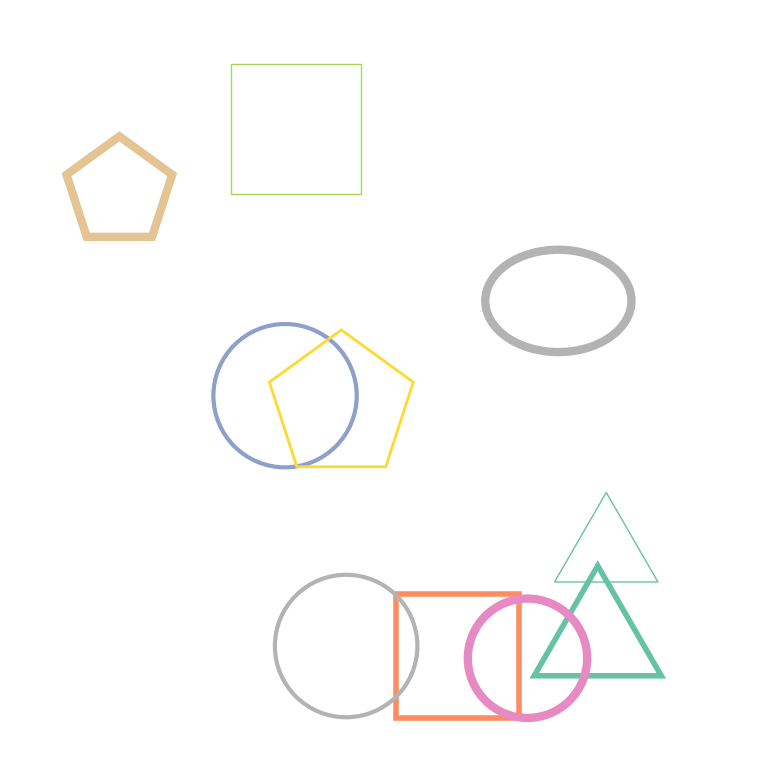[{"shape": "triangle", "thickness": 2, "radius": 0.48, "center": [0.776, 0.17]}, {"shape": "triangle", "thickness": 0.5, "radius": 0.39, "center": [0.787, 0.283]}, {"shape": "square", "thickness": 2, "radius": 0.4, "center": [0.594, 0.148]}, {"shape": "circle", "thickness": 1.5, "radius": 0.47, "center": [0.37, 0.486]}, {"shape": "circle", "thickness": 3, "radius": 0.39, "center": [0.685, 0.145]}, {"shape": "square", "thickness": 0.5, "radius": 0.42, "center": [0.385, 0.833]}, {"shape": "pentagon", "thickness": 1, "radius": 0.49, "center": [0.443, 0.473]}, {"shape": "pentagon", "thickness": 3, "radius": 0.36, "center": [0.155, 0.751]}, {"shape": "circle", "thickness": 1.5, "radius": 0.46, "center": [0.45, 0.161]}, {"shape": "oval", "thickness": 3, "radius": 0.47, "center": [0.725, 0.609]}]